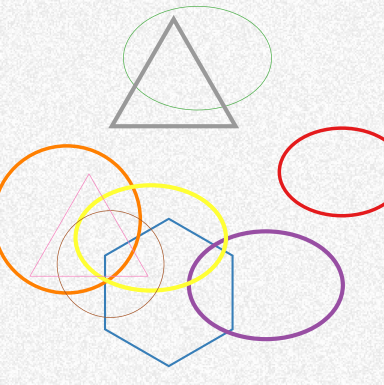[{"shape": "oval", "thickness": 2.5, "radius": 0.81, "center": [0.888, 0.553]}, {"shape": "hexagon", "thickness": 1.5, "radius": 0.96, "center": [0.438, 0.24]}, {"shape": "oval", "thickness": 0.5, "radius": 0.96, "center": [0.513, 0.849]}, {"shape": "oval", "thickness": 3, "radius": 1.0, "center": [0.691, 0.259]}, {"shape": "circle", "thickness": 2.5, "radius": 0.96, "center": [0.173, 0.43]}, {"shape": "oval", "thickness": 3, "radius": 0.98, "center": [0.392, 0.382]}, {"shape": "circle", "thickness": 0.5, "radius": 0.69, "center": [0.287, 0.314]}, {"shape": "triangle", "thickness": 0.5, "radius": 0.89, "center": [0.231, 0.371]}, {"shape": "triangle", "thickness": 3, "radius": 0.93, "center": [0.451, 0.765]}]